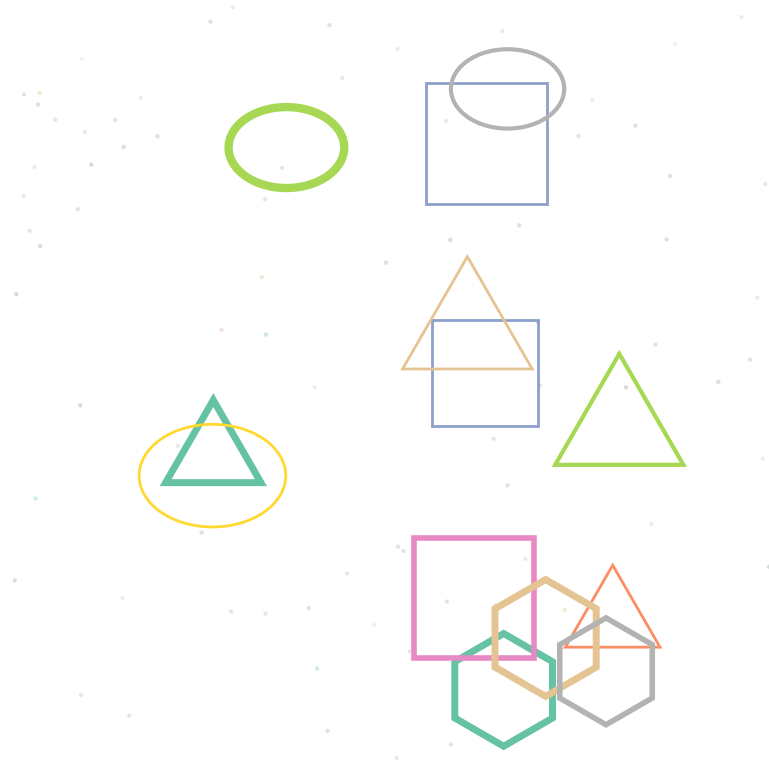[{"shape": "triangle", "thickness": 2.5, "radius": 0.36, "center": [0.277, 0.409]}, {"shape": "hexagon", "thickness": 2.5, "radius": 0.37, "center": [0.654, 0.104]}, {"shape": "triangle", "thickness": 1, "radius": 0.35, "center": [0.796, 0.195]}, {"shape": "square", "thickness": 1, "radius": 0.39, "center": [0.632, 0.814]}, {"shape": "square", "thickness": 1, "radius": 0.34, "center": [0.63, 0.516]}, {"shape": "square", "thickness": 2, "radius": 0.39, "center": [0.616, 0.223]}, {"shape": "oval", "thickness": 3, "radius": 0.38, "center": [0.372, 0.808]}, {"shape": "triangle", "thickness": 1.5, "radius": 0.48, "center": [0.804, 0.444]}, {"shape": "oval", "thickness": 1, "radius": 0.48, "center": [0.276, 0.382]}, {"shape": "hexagon", "thickness": 2.5, "radius": 0.38, "center": [0.709, 0.171]}, {"shape": "triangle", "thickness": 1, "radius": 0.49, "center": [0.607, 0.569]}, {"shape": "oval", "thickness": 1.5, "radius": 0.37, "center": [0.659, 0.885]}, {"shape": "hexagon", "thickness": 2, "radius": 0.35, "center": [0.787, 0.128]}]